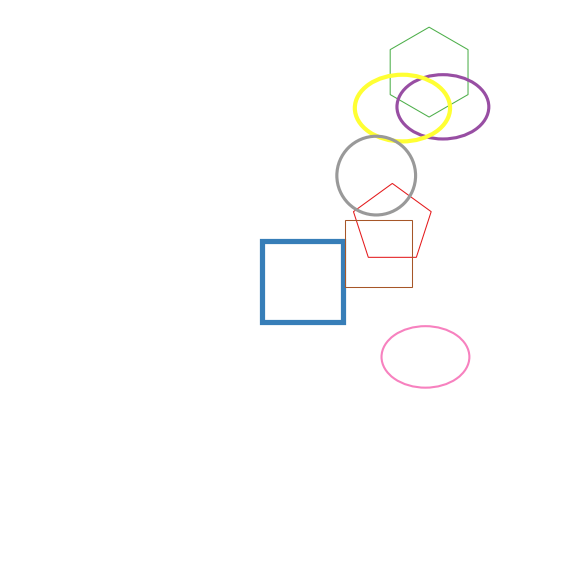[{"shape": "pentagon", "thickness": 0.5, "radius": 0.35, "center": [0.679, 0.611]}, {"shape": "square", "thickness": 2.5, "radius": 0.35, "center": [0.525, 0.512]}, {"shape": "hexagon", "thickness": 0.5, "radius": 0.39, "center": [0.743, 0.874]}, {"shape": "oval", "thickness": 1.5, "radius": 0.4, "center": [0.767, 0.814]}, {"shape": "oval", "thickness": 2, "radius": 0.41, "center": [0.697, 0.812]}, {"shape": "square", "thickness": 0.5, "radius": 0.29, "center": [0.655, 0.561]}, {"shape": "oval", "thickness": 1, "radius": 0.38, "center": [0.737, 0.381]}, {"shape": "circle", "thickness": 1.5, "radius": 0.34, "center": [0.651, 0.695]}]